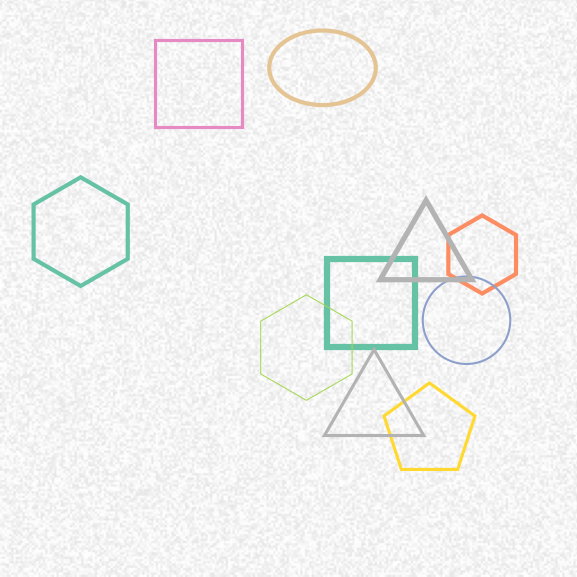[{"shape": "square", "thickness": 3, "radius": 0.38, "center": [0.643, 0.474]}, {"shape": "hexagon", "thickness": 2, "radius": 0.47, "center": [0.14, 0.598]}, {"shape": "hexagon", "thickness": 2, "radius": 0.34, "center": [0.835, 0.558]}, {"shape": "circle", "thickness": 1, "radius": 0.38, "center": [0.808, 0.445]}, {"shape": "square", "thickness": 1.5, "radius": 0.38, "center": [0.344, 0.855]}, {"shape": "hexagon", "thickness": 0.5, "radius": 0.46, "center": [0.531, 0.397]}, {"shape": "pentagon", "thickness": 1.5, "radius": 0.41, "center": [0.744, 0.253]}, {"shape": "oval", "thickness": 2, "radius": 0.46, "center": [0.558, 0.882]}, {"shape": "triangle", "thickness": 2.5, "radius": 0.46, "center": [0.738, 0.561]}, {"shape": "triangle", "thickness": 1.5, "radius": 0.5, "center": [0.648, 0.295]}]